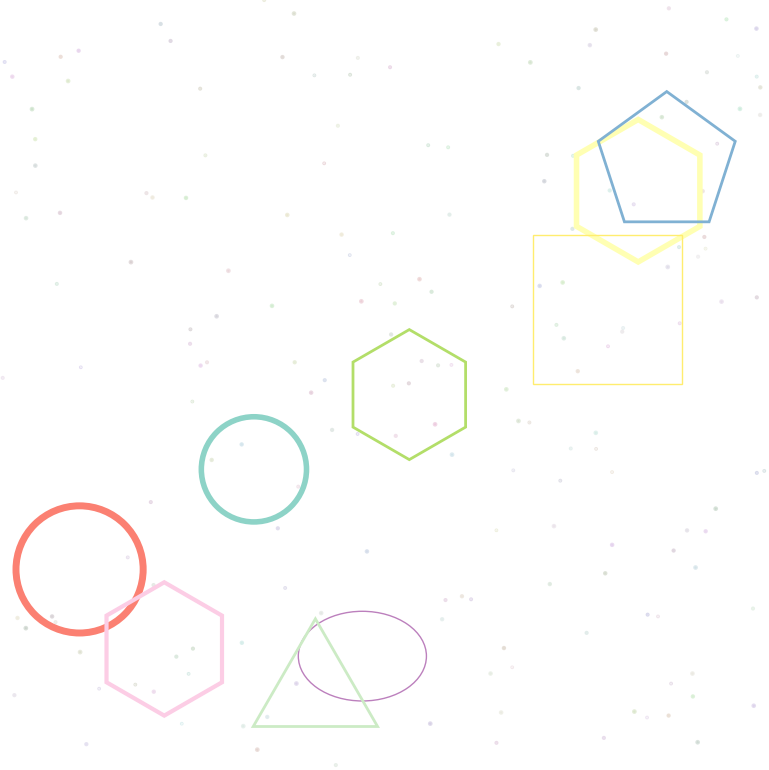[{"shape": "circle", "thickness": 2, "radius": 0.34, "center": [0.33, 0.39]}, {"shape": "hexagon", "thickness": 2, "radius": 0.46, "center": [0.829, 0.752]}, {"shape": "circle", "thickness": 2.5, "radius": 0.41, "center": [0.103, 0.26]}, {"shape": "pentagon", "thickness": 1, "radius": 0.47, "center": [0.866, 0.788]}, {"shape": "hexagon", "thickness": 1, "radius": 0.42, "center": [0.532, 0.488]}, {"shape": "hexagon", "thickness": 1.5, "radius": 0.43, "center": [0.213, 0.157]}, {"shape": "oval", "thickness": 0.5, "radius": 0.42, "center": [0.471, 0.148]}, {"shape": "triangle", "thickness": 1, "radius": 0.47, "center": [0.41, 0.103]}, {"shape": "square", "thickness": 0.5, "radius": 0.48, "center": [0.789, 0.598]}]